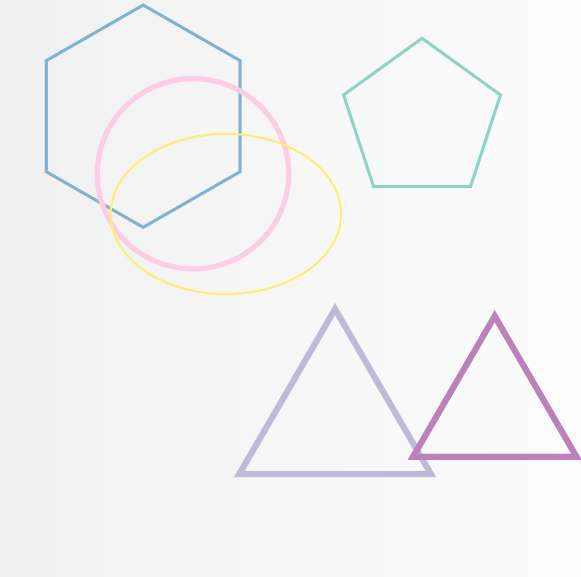[{"shape": "pentagon", "thickness": 1.5, "radius": 0.71, "center": [0.726, 0.791]}, {"shape": "triangle", "thickness": 3, "radius": 0.95, "center": [0.576, 0.273]}, {"shape": "hexagon", "thickness": 1.5, "radius": 0.96, "center": [0.246, 0.798]}, {"shape": "circle", "thickness": 2.5, "radius": 0.82, "center": [0.332, 0.698]}, {"shape": "triangle", "thickness": 3, "radius": 0.81, "center": [0.851, 0.289]}, {"shape": "oval", "thickness": 1, "radius": 0.99, "center": [0.389, 0.629]}]